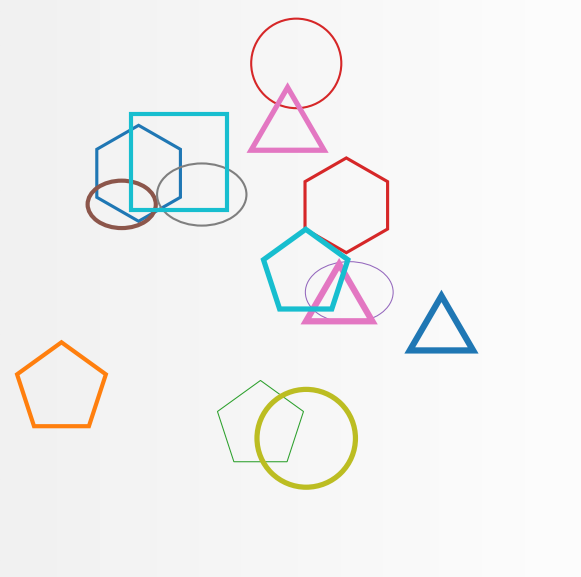[{"shape": "hexagon", "thickness": 1.5, "radius": 0.42, "center": [0.238, 0.699]}, {"shape": "triangle", "thickness": 3, "radius": 0.31, "center": [0.76, 0.424]}, {"shape": "pentagon", "thickness": 2, "radius": 0.4, "center": [0.106, 0.326]}, {"shape": "pentagon", "thickness": 0.5, "radius": 0.39, "center": [0.448, 0.263]}, {"shape": "hexagon", "thickness": 1.5, "radius": 0.41, "center": [0.596, 0.644]}, {"shape": "circle", "thickness": 1, "radius": 0.39, "center": [0.51, 0.889]}, {"shape": "oval", "thickness": 0.5, "radius": 0.38, "center": [0.601, 0.493]}, {"shape": "oval", "thickness": 2, "radius": 0.29, "center": [0.209, 0.645]}, {"shape": "triangle", "thickness": 3, "radius": 0.33, "center": [0.583, 0.476]}, {"shape": "triangle", "thickness": 2.5, "radius": 0.36, "center": [0.495, 0.775]}, {"shape": "oval", "thickness": 1, "radius": 0.38, "center": [0.347, 0.662]}, {"shape": "circle", "thickness": 2.5, "radius": 0.42, "center": [0.527, 0.24]}, {"shape": "square", "thickness": 2, "radius": 0.41, "center": [0.308, 0.719]}, {"shape": "pentagon", "thickness": 2.5, "radius": 0.38, "center": [0.526, 0.526]}]